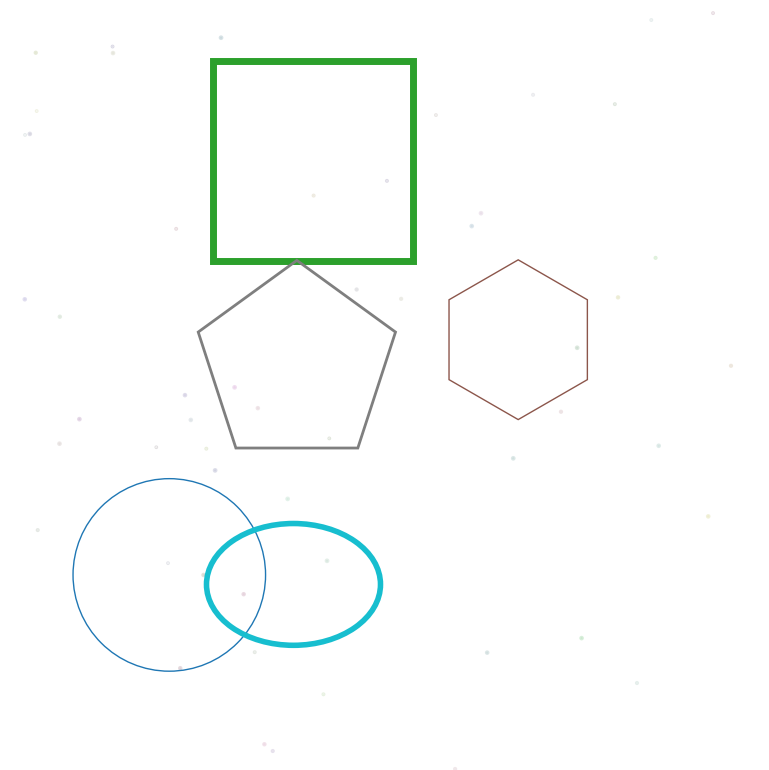[{"shape": "circle", "thickness": 0.5, "radius": 0.63, "center": [0.22, 0.253]}, {"shape": "square", "thickness": 2.5, "radius": 0.65, "center": [0.406, 0.791]}, {"shape": "hexagon", "thickness": 0.5, "radius": 0.52, "center": [0.673, 0.559]}, {"shape": "pentagon", "thickness": 1, "radius": 0.67, "center": [0.386, 0.527]}, {"shape": "oval", "thickness": 2, "radius": 0.56, "center": [0.381, 0.241]}]